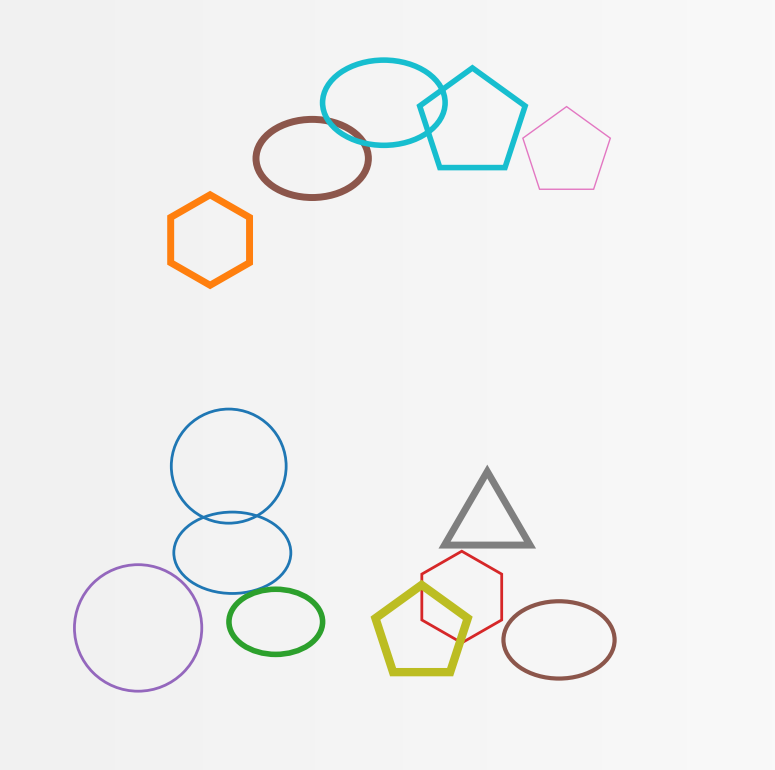[{"shape": "circle", "thickness": 1, "radius": 0.37, "center": [0.295, 0.395]}, {"shape": "oval", "thickness": 1, "radius": 0.38, "center": [0.3, 0.282]}, {"shape": "hexagon", "thickness": 2.5, "radius": 0.29, "center": [0.271, 0.688]}, {"shape": "oval", "thickness": 2, "radius": 0.3, "center": [0.356, 0.192]}, {"shape": "hexagon", "thickness": 1, "radius": 0.3, "center": [0.596, 0.225]}, {"shape": "circle", "thickness": 1, "radius": 0.41, "center": [0.178, 0.185]}, {"shape": "oval", "thickness": 1.5, "radius": 0.36, "center": [0.721, 0.169]}, {"shape": "oval", "thickness": 2.5, "radius": 0.36, "center": [0.403, 0.794]}, {"shape": "pentagon", "thickness": 0.5, "radius": 0.3, "center": [0.731, 0.802]}, {"shape": "triangle", "thickness": 2.5, "radius": 0.32, "center": [0.629, 0.324]}, {"shape": "pentagon", "thickness": 3, "radius": 0.31, "center": [0.544, 0.178]}, {"shape": "pentagon", "thickness": 2, "radius": 0.36, "center": [0.61, 0.84]}, {"shape": "oval", "thickness": 2, "radius": 0.4, "center": [0.495, 0.867]}]